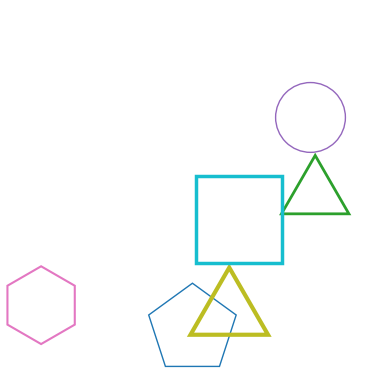[{"shape": "pentagon", "thickness": 1, "radius": 0.6, "center": [0.5, 0.145]}, {"shape": "triangle", "thickness": 2, "radius": 0.51, "center": [0.819, 0.495]}, {"shape": "circle", "thickness": 1, "radius": 0.45, "center": [0.807, 0.695]}, {"shape": "hexagon", "thickness": 1.5, "radius": 0.5, "center": [0.107, 0.207]}, {"shape": "triangle", "thickness": 3, "radius": 0.58, "center": [0.595, 0.189]}, {"shape": "square", "thickness": 2.5, "radius": 0.56, "center": [0.62, 0.429]}]